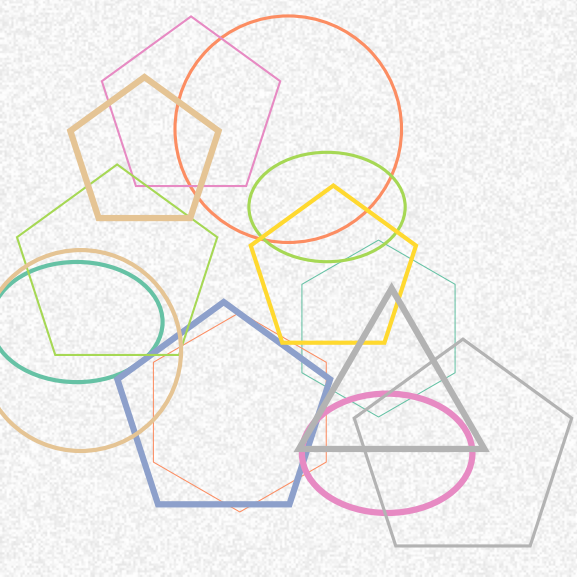[{"shape": "hexagon", "thickness": 0.5, "radius": 0.77, "center": [0.655, 0.43]}, {"shape": "oval", "thickness": 2, "radius": 0.74, "center": [0.133, 0.441]}, {"shape": "hexagon", "thickness": 0.5, "radius": 0.86, "center": [0.415, 0.285]}, {"shape": "circle", "thickness": 1.5, "radius": 0.98, "center": [0.499, 0.775]}, {"shape": "pentagon", "thickness": 3, "radius": 0.97, "center": [0.387, 0.282]}, {"shape": "oval", "thickness": 3, "radius": 0.74, "center": [0.67, 0.214]}, {"shape": "pentagon", "thickness": 1, "radius": 0.81, "center": [0.331, 0.808]}, {"shape": "pentagon", "thickness": 1, "radius": 0.91, "center": [0.203, 0.532]}, {"shape": "oval", "thickness": 1.5, "radius": 0.68, "center": [0.566, 0.641]}, {"shape": "pentagon", "thickness": 2, "radius": 0.75, "center": [0.577, 0.527]}, {"shape": "circle", "thickness": 2, "radius": 0.87, "center": [0.14, 0.392]}, {"shape": "pentagon", "thickness": 3, "radius": 0.67, "center": [0.25, 0.731]}, {"shape": "triangle", "thickness": 3, "radius": 0.93, "center": [0.678, 0.314]}, {"shape": "pentagon", "thickness": 1.5, "radius": 0.99, "center": [0.802, 0.214]}]